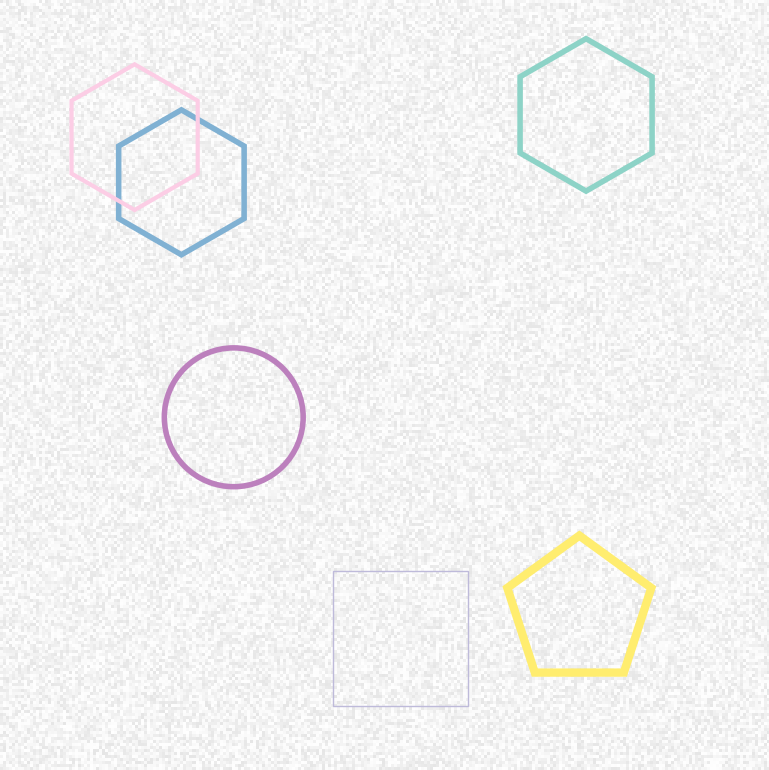[{"shape": "hexagon", "thickness": 2, "radius": 0.49, "center": [0.761, 0.851]}, {"shape": "square", "thickness": 0.5, "radius": 0.44, "center": [0.52, 0.171]}, {"shape": "hexagon", "thickness": 2, "radius": 0.47, "center": [0.236, 0.763]}, {"shape": "hexagon", "thickness": 1.5, "radius": 0.47, "center": [0.175, 0.822]}, {"shape": "circle", "thickness": 2, "radius": 0.45, "center": [0.304, 0.458]}, {"shape": "pentagon", "thickness": 3, "radius": 0.49, "center": [0.752, 0.206]}]